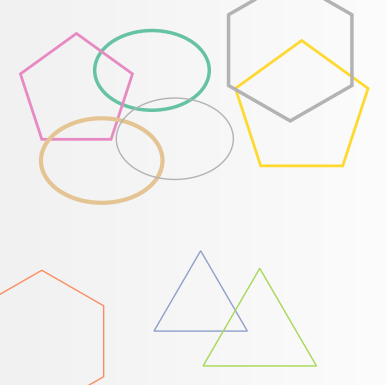[{"shape": "oval", "thickness": 2.5, "radius": 0.74, "center": [0.392, 0.817]}, {"shape": "hexagon", "thickness": 1, "radius": 0.92, "center": [0.108, 0.114]}, {"shape": "triangle", "thickness": 1, "radius": 0.7, "center": [0.518, 0.21]}, {"shape": "pentagon", "thickness": 2, "radius": 0.76, "center": [0.197, 0.761]}, {"shape": "triangle", "thickness": 1, "radius": 0.84, "center": [0.67, 0.134]}, {"shape": "pentagon", "thickness": 2, "radius": 0.9, "center": [0.779, 0.715]}, {"shape": "oval", "thickness": 3, "radius": 0.78, "center": [0.263, 0.583]}, {"shape": "oval", "thickness": 1, "radius": 0.76, "center": [0.451, 0.64]}, {"shape": "hexagon", "thickness": 2.5, "radius": 0.92, "center": [0.749, 0.87]}]